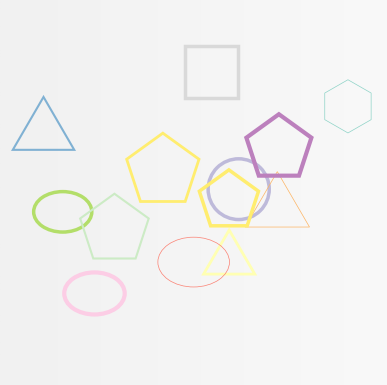[{"shape": "hexagon", "thickness": 0.5, "radius": 0.35, "center": [0.898, 0.724]}, {"shape": "triangle", "thickness": 2, "radius": 0.38, "center": [0.591, 0.326]}, {"shape": "circle", "thickness": 2.5, "radius": 0.39, "center": [0.616, 0.509]}, {"shape": "oval", "thickness": 0.5, "radius": 0.46, "center": [0.5, 0.319]}, {"shape": "triangle", "thickness": 1.5, "radius": 0.46, "center": [0.112, 0.657]}, {"shape": "triangle", "thickness": 0.5, "radius": 0.48, "center": [0.716, 0.458]}, {"shape": "oval", "thickness": 2.5, "radius": 0.38, "center": [0.162, 0.45]}, {"shape": "oval", "thickness": 3, "radius": 0.39, "center": [0.244, 0.238]}, {"shape": "square", "thickness": 2.5, "radius": 0.34, "center": [0.545, 0.813]}, {"shape": "pentagon", "thickness": 3, "radius": 0.44, "center": [0.72, 0.615]}, {"shape": "pentagon", "thickness": 1.5, "radius": 0.46, "center": [0.295, 0.404]}, {"shape": "pentagon", "thickness": 2, "radius": 0.49, "center": [0.42, 0.556]}, {"shape": "pentagon", "thickness": 2.5, "radius": 0.4, "center": [0.591, 0.478]}]